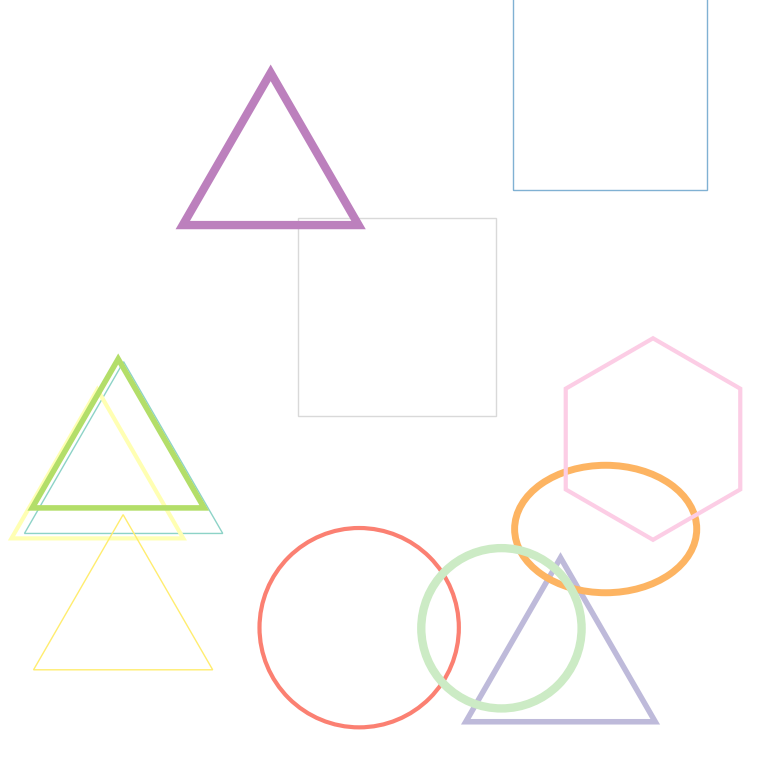[{"shape": "triangle", "thickness": 0.5, "radius": 0.74, "center": [0.161, 0.382]}, {"shape": "triangle", "thickness": 1.5, "radius": 0.64, "center": [0.126, 0.365]}, {"shape": "triangle", "thickness": 2, "radius": 0.71, "center": [0.728, 0.134]}, {"shape": "circle", "thickness": 1.5, "radius": 0.65, "center": [0.466, 0.185]}, {"shape": "square", "thickness": 0.5, "radius": 0.63, "center": [0.792, 0.878]}, {"shape": "oval", "thickness": 2.5, "radius": 0.59, "center": [0.787, 0.313]}, {"shape": "triangle", "thickness": 2, "radius": 0.64, "center": [0.154, 0.405]}, {"shape": "hexagon", "thickness": 1.5, "radius": 0.65, "center": [0.848, 0.43]}, {"shape": "square", "thickness": 0.5, "radius": 0.64, "center": [0.516, 0.588]}, {"shape": "triangle", "thickness": 3, "radius": 0.66, "center": [0.352, 0.774]}, {"shape": "circle", "thickness": 3, "radius": 0.52, "center": [0.651, 0.184]}, {"shape": "triangle", "thickness": 0.5, "radius": 0.67, "center": [0.16, 0.197]}]